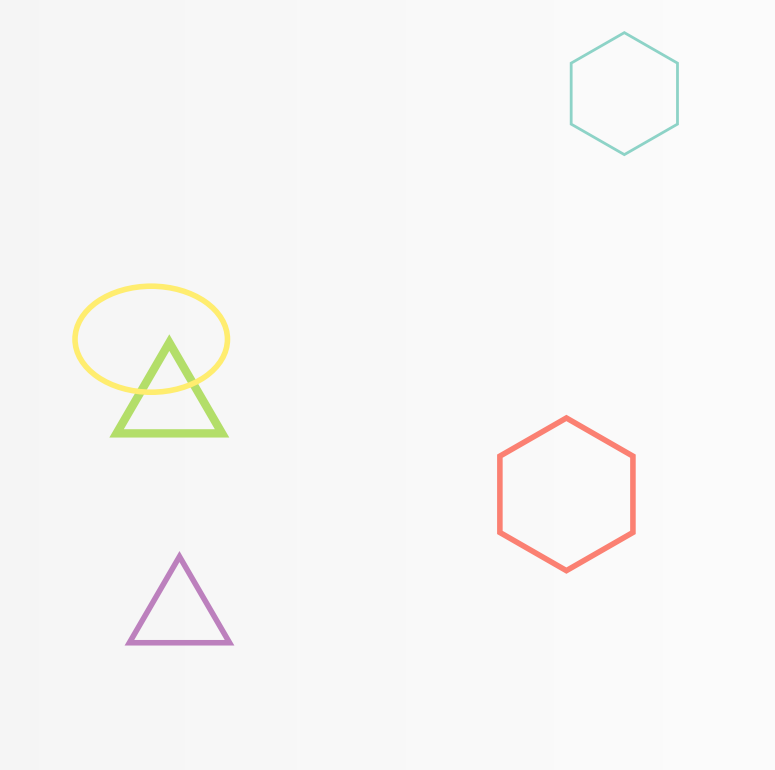[{"shape": "hexagon", "thickness": 1, "radius": 0.4, "center": [0.806, 0.878]}, {"shape": "hexagon", "thickness": 2, "radius": 0.5, "center": [0.731, 0.358]}, {"shape": "triangle", "thickness": 3, "radius": 0.39, "center": [0.218, 0.476]}, {"shape": "triangle", "thickness": 2, "radius": 0.37, "center": [0.232, 0.203]}, {"shape": "oval", "thickness": 2, "radius": 0.49, "center": [0.195, 0.559]}]